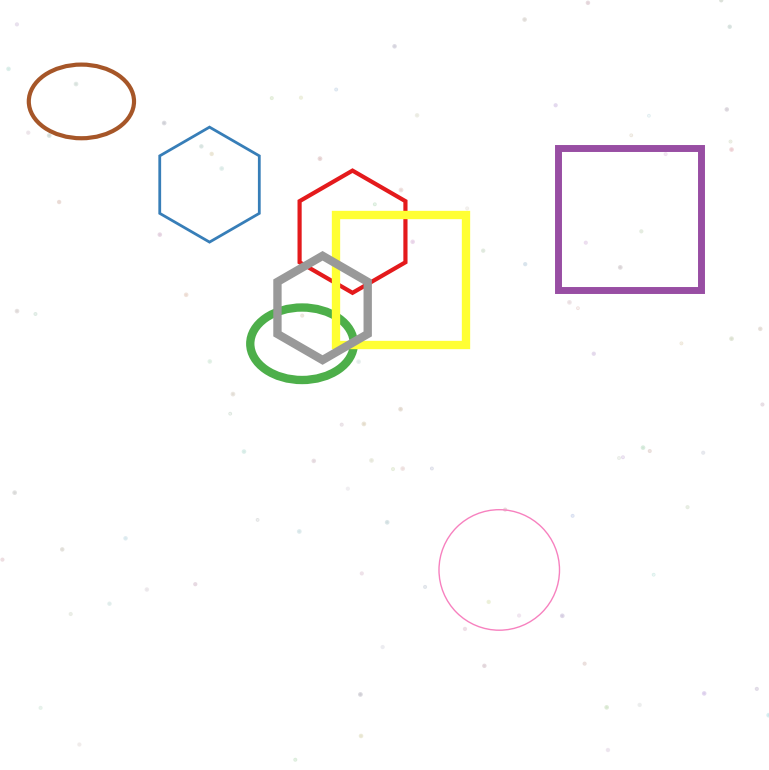[{"shape": "hexagon", "thickness": 1.5, "radius": 0.4, "center": [0.458, 0.699]}, {"shape": "hexagon", "thickness": 1, "radius": 0.37, "center": [0.272, 0.76]}, {"shape": "oval", "thickness": 3, "radius": 0.34, "center": [0.392, 0.554]}, {"shape": "square", "thickness": 2.5, "radius": 0.46, "center": [0.818, 0.716]}, {"shape": "square", "thickness": 3, "radius": 0.42, "center": [0.52, 0.636]}, {"shape": "oval", "thickness": 1.5, "radius": 0.34, "center": [0.106, 0.868]}, {"shape": "circle", "thickness": 0.5, "radius": 0.39, "center": [0.648, 0.26]}, {"shape": "hexagon", "thickness": 3, "radius": 0.34, "center": [0.419, 0.6]}]